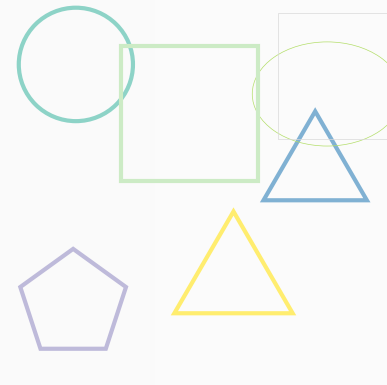[{"shape": "circle", "thickness": 3, "radius": 0.74, "center": [0.196, 0.833]}, {"shape": "pentagon", "thickness": 3, "radius": 0.72, "center": [0.189, 0.21]}, {"shape": "triangle", "thickness": 3, "radius": 0.77, "center": [0.813, 0.557]}, {"shape": "oval", "thickness": 0.5, "radius": 0.97, "center": [0.844, 0.756]}, {"shape": "square", "thickness": 0.5, "radius": 0.81, "center": [0.881, 0.803]}, {"shape": "square", "thickness": 3, "radius": 0.88, "center": [0.489, 0.705]}, {"shape": "triangle", "thickness": 3, "radius": 0.88, "center": [0.603, 0.274]}]